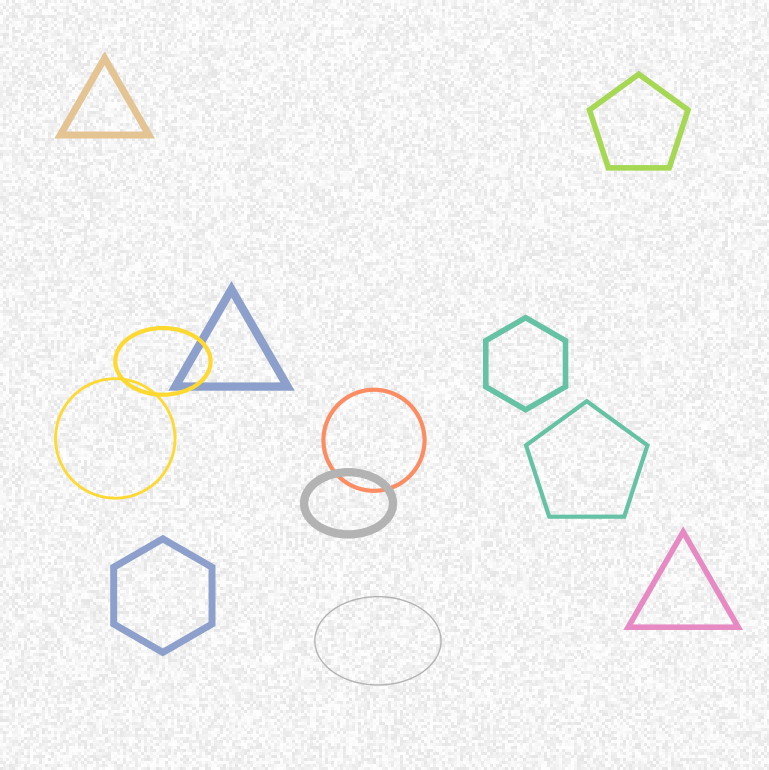[{"shape": "pentagon", "thickness": 1.5, "radius": 0.41, "center": [0.762, 0.396]}, {"shape": "hexagon", "thickness": 2, "radius": 0.3, "center": [0.683, 0.528]}, {"shape": "circle", "thickness": 1.5, "radius": 0.33, "center": [0.486, 0.428]}, {"shape": "hexagon", "thickness": 2.5, "radius": 0.37, "center": [0.212, 0.226]}, {"shape": "triangle", "thickness": 3, "radius": 0.42, "center": [0.301, 0.54]}, {"shape": "triangle", "thickness": 2, "radius": 0.41, "center": [0.887, 0.227]}, {"shape": "pentagon", "thickness": 2, "radius": 0.34, "center": [0.83, 0.836]}, {"shape": "oval", "thickness": 1.5, "radius": 0.31, "center": [0.212, 0.531]}, {"shape": "circle", "thickness": 1, "radius": 0.39, "center": [0.15, 0.431]}, {"shape": "triangle", "thickness": 2.5, "radius": 0.33, "center": [0.136, 0.858]}, {"shape": "oval", "thickness": 0.5, "radius": 0.41, "center": [0.491, 0.168]}, {"shape": "oval", "thickness": 3, "radius": 0.29, "center": [0.453, 0.346]}]